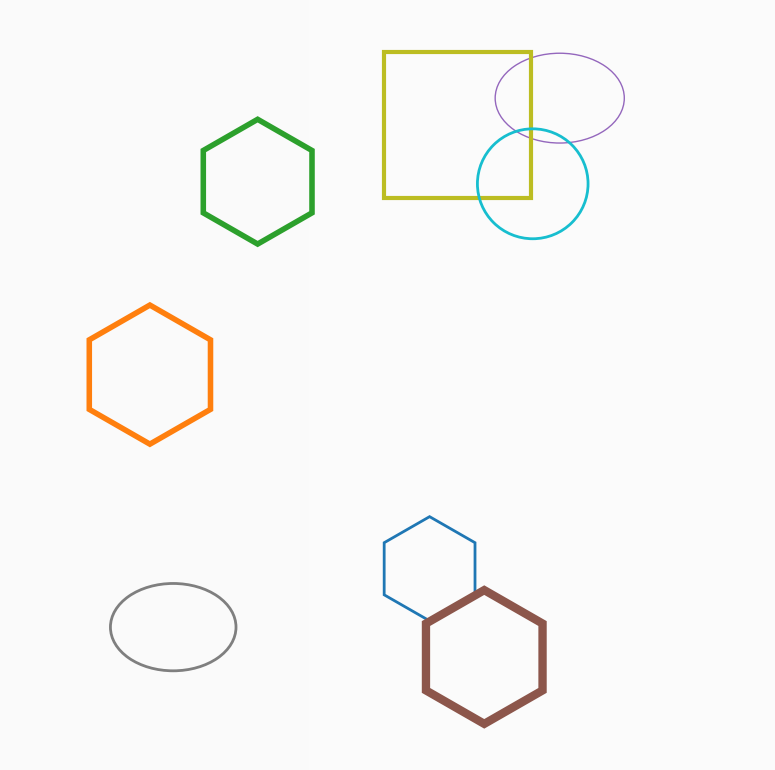[{"shape": "hexagon", "thickness": 1, "radius": 0.34, "center": [0.554, 0.261]}, {"shape": "hexagon", "thickness": 2, "radius": 0.45, "center": [0.193, 0.514]}, {"shape": "hexagon", "thickness": 2, "radius": 0.4, "center": [0.332, 0.764]}, {"shape": "oval", "thickness": 0.5, "radius": 0.42, "center": [0.722, 0.873]}, {"shape": "hexagon", "thickness": 3, "radius": 0.43, "center": [0.625, 0.147]}, {"shape": "oval", "thickness": 1, "radius": 0.41, "center": [0.224, 0.186]}, {"shape": "square", "thickness": 1.5, "radius": 0.47, "center": [0.591, 0.837]}, {"shape": "circle", "thickness": 1, "radius": 0.36, "center": [0.687, 0.761]}]